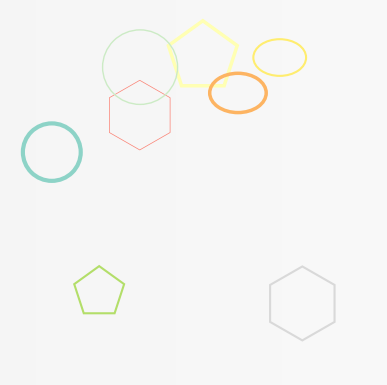[{"shape": "circle", "thickness": 3, "radius": 0.37, "center": [0.134, 0.605]}, {"shape": "pentagon", "thickness": 2.5, "radius": 0.47, "center": [0.523, 0.853]}, {"shape": "hexagon", "thickness": 0.5, "radius": 0.45, "center": [0.361, 0.701]}, {"shape": "oval", "thickness": 2.5, "radius": 0.36, "center": [0.614, 0.759]}, {"shape": "pentagon", "thickness": 1.5, "radius": 0.34, "center": [0.256, 0.241]}, {"shape": "hexagon", "thickness": 1.5, "radius": 0.48, "center": [0.78, 0.212]}, {"shape": "circle", "thickness": 1, "radius": 0.48, "center": [0.362, 0.826]}, {"shape": "oval", "thickness": 1.5, "radius": 0.34, "center": [0.722, 0.851]}]